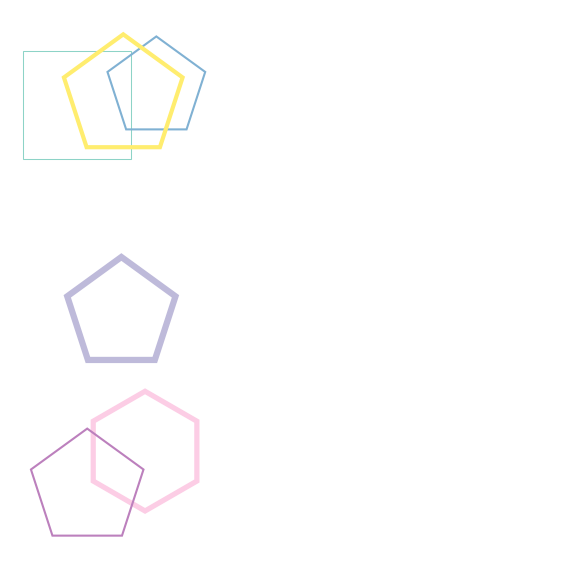[{"shape": "square", "thickness": 0.5, "radius": 0.47, "center": [0.133, 0.817]}, {"shape": "pentagon", "thickness": 3, "radius": 0.49, "center": [0.21, 0.456]}, {"shape": "pentagon", "thickness": 1, "radius": 0.44, "center": [0.271, 0.847]}, {"shape": "hexagon", "thickness": 2.5, "radius": 0.52, "center": [0.251, 0.218]}, {"shape": "pentagon", "thickness": 1, "radius": 0.51, "center": [0.151, 0.155]}, {"shape": "pentagon", "thickness": 2, "radius": 0.54, "center": [0.213, 0.832]}]